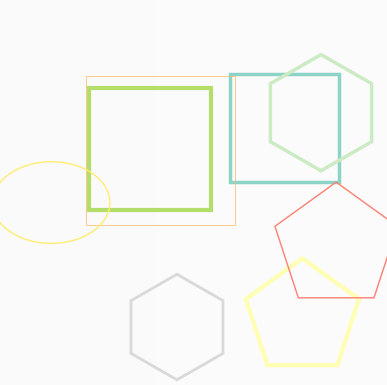[{"shape": "square", "thickness": 2.5, "radius": 0.71, "center": [0.734, 0.667]}, {"shape": "pentagon", "thickness": 3, "radius": 0.77, "center": [0.78, 0.176]}, {"shape": "pentagon", "thickness": 1, "radius": 0.83, "center": [0.867, 0.361]}, {"shape": "square", "thickness": 0.5, "radius": 0.96, "center": [0.414, 0.609]}, {"shape": "square", "thickness": 3, "radius": 0.79, "center": [0.387, 0.614]}, {"shape": "hexagon", "thickness": 2, "radius": 0.69, "center": [0.457, 0.151]}, {"shape": "hexagon", "thickness": 2.5, "radius": 0.75, "center": [0.828, 0.707]}, {"shape": "oval", "thickness": 1, "radius": 0.76, "center": [0.132, 0.474]}]